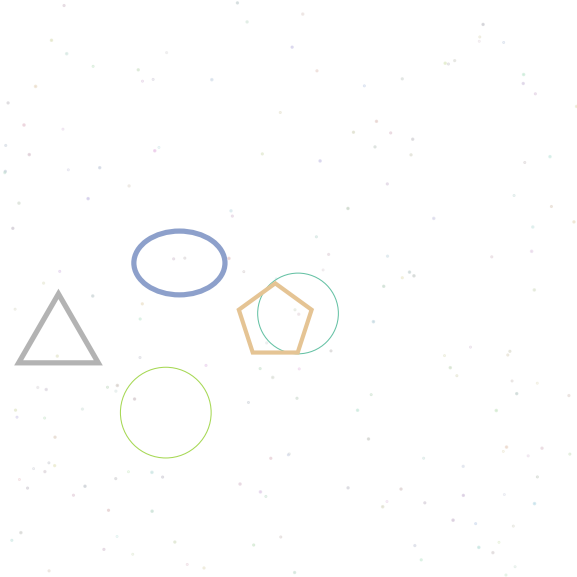[{"shape": "circle", "thickness": 0.5, "radius": 0.35, "center": [0.516, 0.456]}, {"shape": "oval", "thickness": 2.5, "radius": 0.39, "center": [0.311, 0.544]}, {"shape": "circle", "thickness": 0.5, "radius": 0.39, "center": [0.287, 0.285]}, {"shape": "pentagon", "thickness": 2, "radius": 0.33, "center": [0.477, 0.442]}, {"shape": "triangle", "thickness": 2.5, "radius": 0.4, "center": [0.101, 0.411]}]